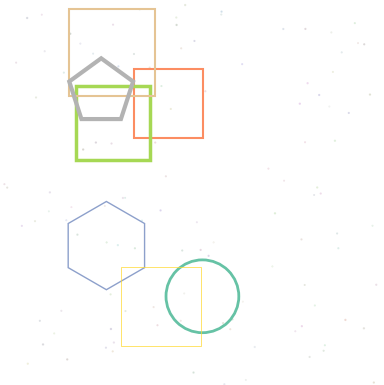[{"shape": "circle", "thickness": 2, "radius": 0.47, "center": [0.526, 0.23]}, {"shape": "square", "thickness": 1.5, "radius": 0.45, "center": [0.437, 0.731]}, {"shape": "hexagon", "thickness": 1, "radius": 0.57, "center": [0.276, 0.362]}, {"shape": "square", "thickness": 2.5, "radius": 0.48, "center": [0.294, 0.681]}, {"shape": "square", "thickness": 0.5, "radius": 0.52, "center": [0.418, 0.204]}, {"shape": "square", "thickness": 1.5, "radius": 0.56, "center": [0.291, 0.864]}, {"shape": "pentagon", "thickness": 3, "radius": 0.44, "center": [0.263, 0.761]}]